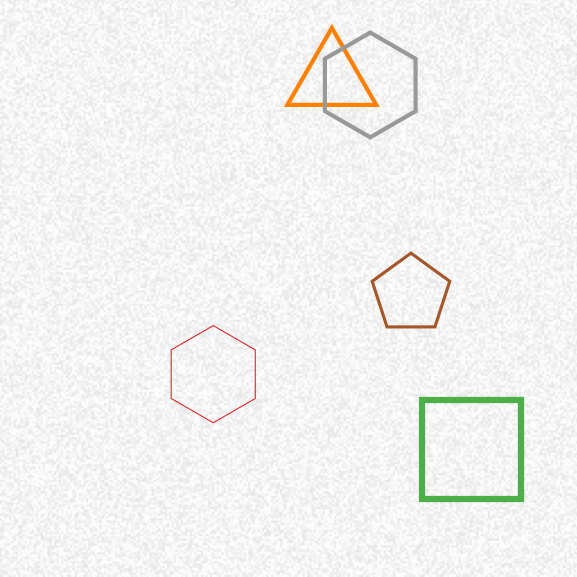[{"shape": "hexagon", "thickness": 0.5, "radius": 0.42, "center": [0.369, 0.351]}, {"shape": "square", "thickness": 3, "radius": 0.43, "center": [0.816, 0.22]}, {"shape": "triangle", "thickness": 2, "radius": 0.44, "center": [0.575, 0.862]}, {"shape": "pentagon", "thickness": 1.5, "radius": 0.35, "center": [0.712, 0.49]}, {"shape": "hexagon", "thickness": 2, "radius": 0.45, "center": [0.641, 0.852]}]